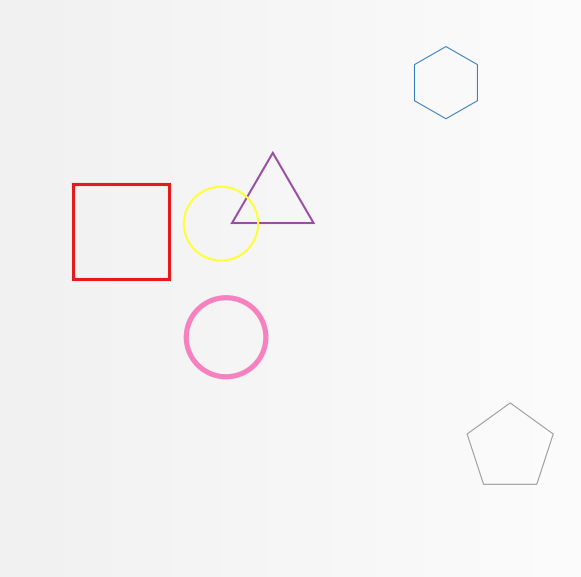[{"shape": "square", "thickness": 1.5, "radius": 0.41, "center": [0.208, 0.598]}, {"shape": "hexagon", "thickness": 0.5, "radius": 0.31, "center": [0.767, 0.856]}, {"shape": "triangle", "thickness": 1, "radius": 0.4, "center": [0.469, 0.653]}, {"shape": "circle", "thickness": 1, "radius": 0.32, "center": [0.38, 0.612]}, {"shape": "circle", "thickness": 2.5, "radius": 0.34, "center": [0.389, 0.415]}, {"shape": "pentagon", "thickness": 0.5, "radius": 0.39, "center": [0.878, 0.224]}]